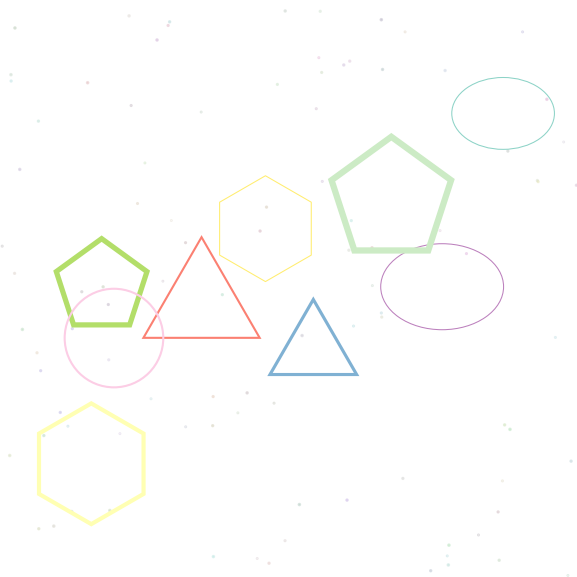[{"shape": "oval", "thickness": 0.5, "radius": 0.44, "center": [0.871, 0.803]}, {"shape": "hexagon", "thickness": 2, "radius": 0.52, "center": [0.158, 0.196]}, {"shape": "triangle", "thickness": 1, "radius": 0.58, "center": [0.349, 0.472]}, {"shape": "triangle", "thickness": 1.5, "radius": 0.43, "center": [0.543, 0.394]}, {"shape": "pentagon", "thickness": 2.5, "radius": 0.41, "center": [0.176, 0.503]}, {"shape": "circle", "thickness": 1, "radius": 0.43, "center": [0.197, 0.414]}, {"shape": "oval", "thickness": 0.5, "radius": 0.53, "center": [0.766, 0.503]}, {"shape": "pentagon", "thickness": 3, "radius": 0.54, "center": [0.678, 0.653]}, {"shape": "hexagon", "thickness": 0.5, "radius": 0.46, "center": [0.46, 0.603]}]